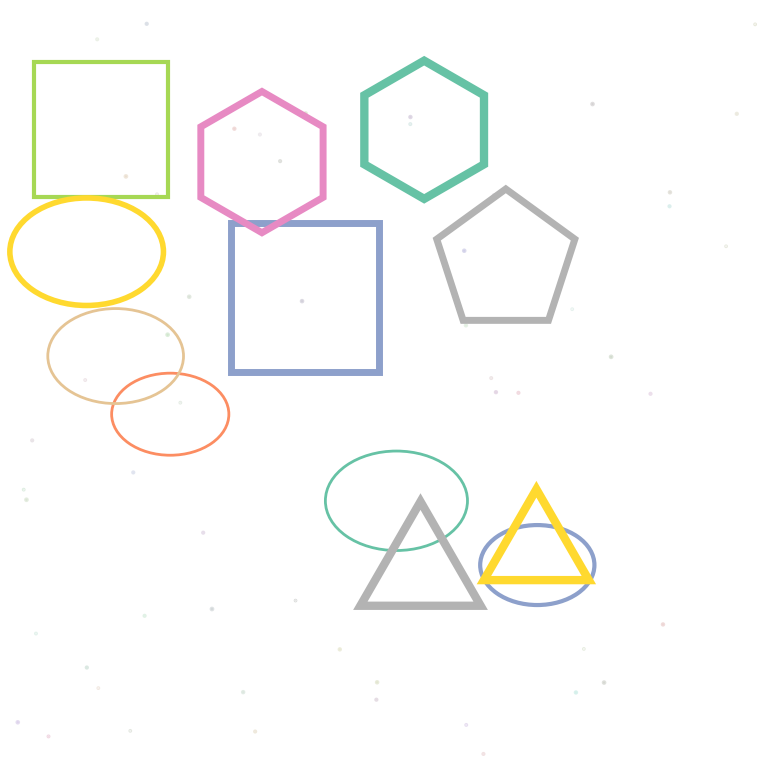[{"shape": "hexagon", "thickness": 3, "radius": 0.45, "center": [0.551, 0.831]}, {"shape": "oval", "thickness": 1, "radius": 0.46, "center": [0.515, 0.35]}, {"shape": "oval", "thickness": 1, "radius": 0.38, "center": [0.221, 0.462]}, {"shape": "square", "thickness": 2.5, "radius": 0.48, "center": [0.396, 0.614]}, {"shape": "oval", "thickness": 1.5, "radius": 0.37, "center": [0.698, 0.266]}, {"shape": "hexagon", "thickness": 2.5, "radius": 0.46, "center": [0.34, 0.789]}, {"shape": "square", "thickness": 1.5, "radius": 0.44, "center": [0.131, 0.832]}, {"shape": "oval", "thickness": 2, "radius": 0.5, "center": [0.113, 0.673]}, {"shape": "triangle", "thickness": 3, "radius": 0.39, "center": [0.697, 0.286]}, {"shape": "oval", "thickness": 1, "radius": 0.44, "center": [0.15, 0.538]}, {"shape": "pentagon", "thickness": 2.5, "radius": 0.47, "center": [0.657, 0.66]}, {"shape": "triangle", "thickness": 3, "radius": 0.45, "center": [0.546, 0.258]}]